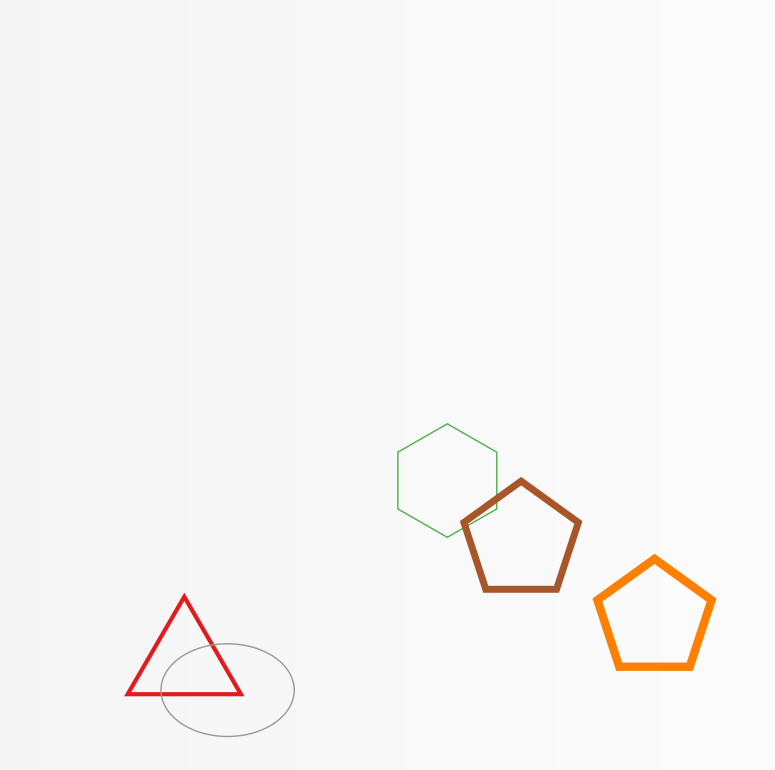[{"shape": "triangle", "thickness": 1.5, "radius": 0.42, "center": [0.238, 0.141]}, {"shape": "hexagon", "thickness": 0.5, "radius": 0.37, "center": [0.577, 0.376]}, {"shape": "pentagon", "thickness": 3, "radius": 0.39, "center": [0.845, 0.197]}, {"shape": "pentagon", "thickness": 2.5, "radius": 0.39, "center": [0.672, 0.297]}, {"shape": "oval", "thickness": 0.5, "radius": 0.43, "center": [0.294, 0.104]}]